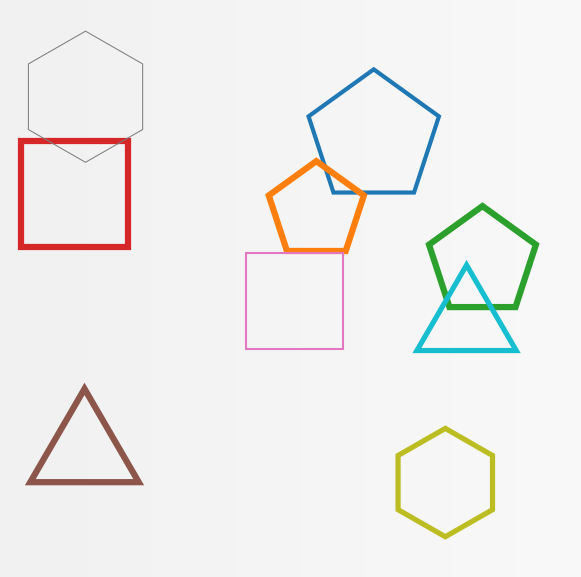[{"shape": "pentagon", "thickness": 2, "radius": 0.59, "center": [0.643, 0.761]}, {"shape": "pentagon", "thickness": 3, "radius": 0.43, "center": [0.544, 0.634]}, {"shape": "pentagon", "thickness": 3, "radius": 0.48, "center": [0.83, 0.546]}, {"shape": "square", "thickness": 3, "radius": 0.46, "center": [0.128, 0.663]}, {"shape": "triangle", "thickness": 3, "radius": 0.54, "center": [0.145, 0.218]}, {"shape": "square", "thickness": 1, "radius": 0.42, "center": [0.506, 0.478]}, {"shape": "hexagon", "thickness": 0.5, "radius": 0.57, "center": [0.147, 0.832]}, {"shape": "hexagon", "thickness": 2.5, "radius": 0.47, "center": [0.766, 0.164]}, {"shape": "triangle", "thickness": 2.5, "radius": 0.49, "center": [0.803, 0.441]}]